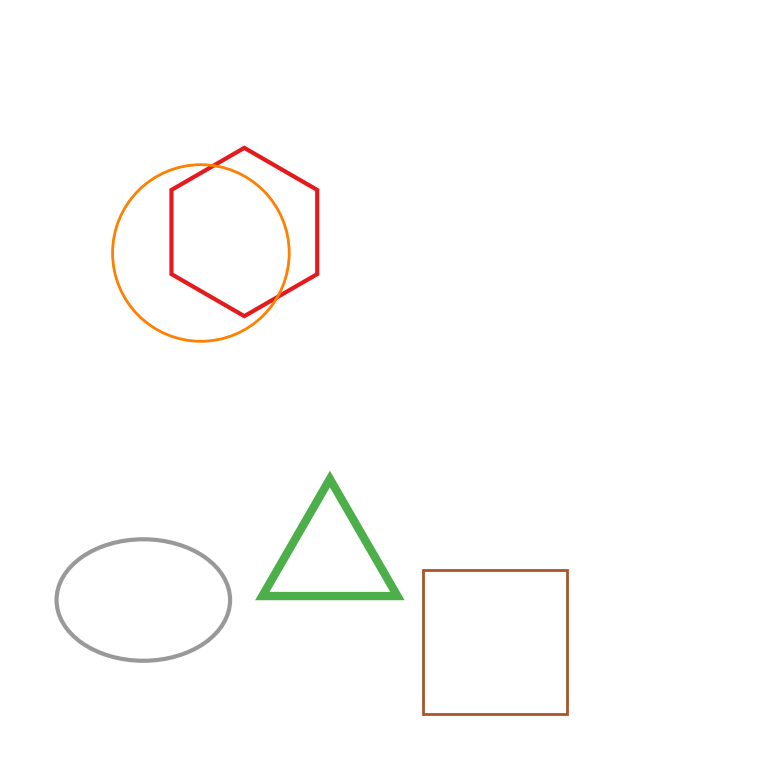[{"shape": "hexagon", "thickness": 1.5, "radius": 0.55, "center": [0.317, 0.699]}, {"shape": "triangle", "thickness": 3, "radius": 0.51, "center": [0.428, 0.277]}, {"shape": "circle", "thickness": 1, "radius": 0.57, "center": [0.261, 0.671]}, {"shape": "square", "thickness": 1, "radius": 0.47, "center": [0.643, 0.166]}, {"shape": "oval", "thickness": 1.5, "radius": 0.56, "center": [0.186, 0.221]}]